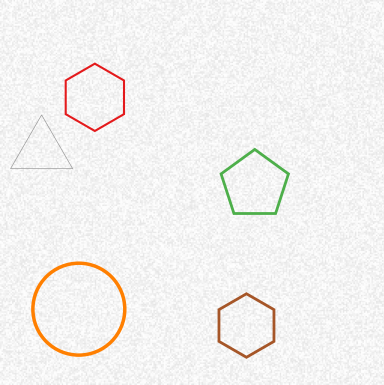[{"shape": "hexagon", "thickness": 1.5, "radius": 0.44, "center": [0.246, 0.747]}, {"shape": "pentagon", "thickness": 2, "radius": 0.46, "center": [0.662, 0.52]}, {"shape": "circle", "thickness": 2.5, "radius": 0.6, "center": [0.205, 0.197]}, {"shape": "hexagon", "thickness": 2, "radius": 0.41, "center": [0.64, 0.154]}, {"shape": "triangle", "thickness": 0.5, "radius": 0.47, "center": [0.108, 0.608]}]